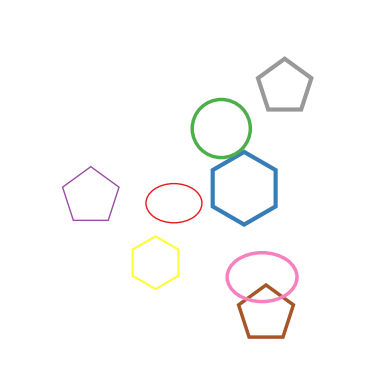[{"shape": "oval", "thickness": 1, "radius": 0.36, "center": [0.452, 0.472]}, {"shape": "hexagon", "thickness": 3, "radius": 0.47, "center": [0.634, 0.511]}, {"shape": "circle", "thickness": 2.5, "radius": 0.38, "center": [0.575, 0.666]}, {"shape": "pentagon", "thickness": 1, "radius": 0.39, "center": [0.236, 0.49]}, {"shape": "hexagon", "thickness": 1.5, "radius": 0.34, "center": [0.404, 0.318]}, {"shape": "pentagon", "thickness": 2.5, "radius": 0.37, "center": [0.691, 0.185]}, {"shape": "oval", "thickness": 2.5, "radius": 0.45, "center": [0.681, 0.28]}, {"shape": "pentagon", "thickness": 3, "radius": 0.36, "center": [0.739, 0.775]}]